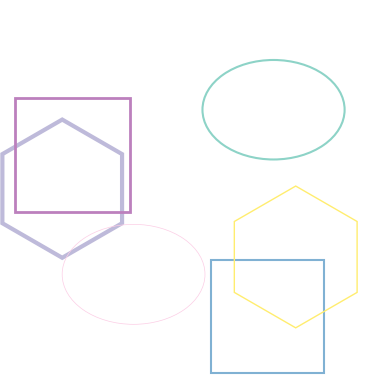[{"shape": "oval", "thickness": 1.5, "radius": 0.92, "center": [0.711, 0.715]}, {"shape": "hexagon", "thickness": 3, "radius": 0.9, "center": [0.162, 0.51]}, {"shape": "square", "thickness": 1.5, "radius": 0.74, "center": [0.694, 0.179]}, {"shape": "oval", "thickness": 0.5, "radius": 0.93, "center": [0.347, 0.287]}, {"shape": "square", "thickness": 2, "radius": 0.75, "center": [0.188, 0.597]}, {"shape": "hexagon", "thickness": 1, "radius": 0.92, "center": [0.768, 0.333]}]